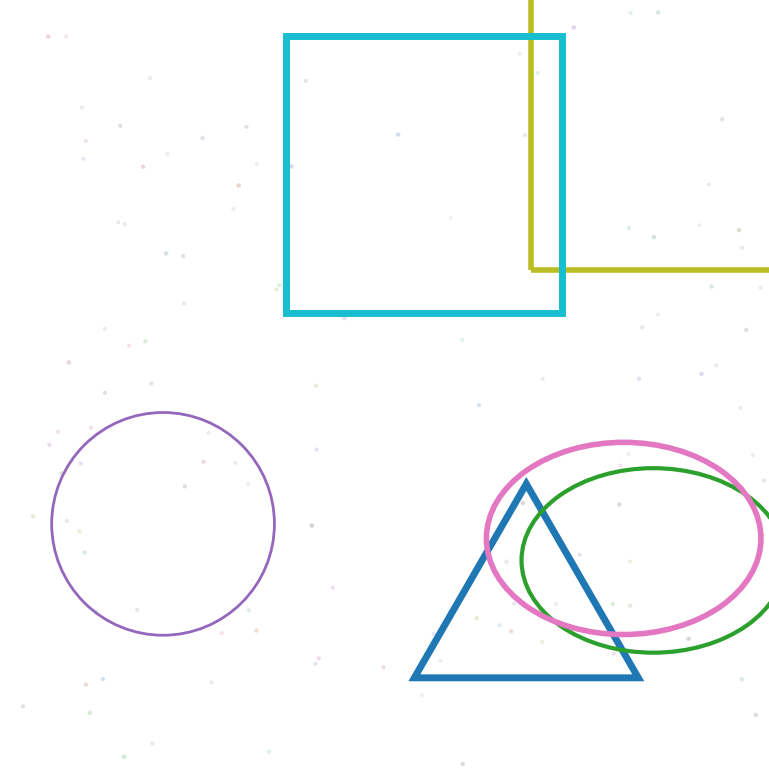[{"shape": "triangle", "thickness": 2.5, "radius": 0.84, "center": [0.684, 0.204]}, {"shape": "oval", "thickness": 1.5, "radius": 0.86, "center": [0.848, 0.272]}, {"shape": "circle", "thickness": 1, "radius": 0.72, "center": [0.212, 0.32]}, {"shape": "oval", "thickness": 2, "radius": 0.89, "center": [0.81, 0.301]}, {"shape": "square", "thickness": 2, "radius": 0.98, "center": [0.886, 0.847]}, {"shape": "square", "thickness": 2.5, "radius": 0.9, "center": [0.551, 0.773]}]